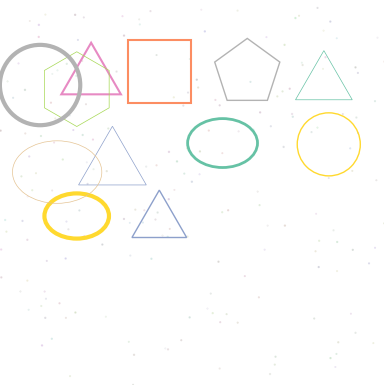[{"shape": "oval", "thickness": 2, "radius": 0.45, "center": [0.578, 0.628]}, {"shape": "triangle", "thickness": 0.5, "radius": 0.43, "center": [0.841, 0.783]}, {"shape": "square", "thickness": 1.5, "radius": 0.41, "center": [0.415, 0.813]}, {"shape": "triangle", "thickness": 0.5, "radius": 0.51, "center": [0.292, 0.57]}, {"shape": "triangle", "thickness": 1, "radius": 0.41, "center": [0.414, 0.424]}, {"shape": "triangle", "thickness": 1.5, "radius": 0.45, "center": [0.237, 0.8]}, {"shape": "hexagon", "thickness": 0.5, "radius": 0.49, "center": [0.199, 0.768]}, {"shape": "oval", "thickness": 3, "radius": 0.42, "center": [0.199, 0.439]}, {"shape": "circle", "thickness": 1, "radius": 0.41, "center": [0.854, 0.625]}, {"shape": "oval", "thickness": 0.5, "radius": 0.58, "center": [0.148, 0.553]}, {"shape": "pentagon", "thickness": 1, "radius": 0.44, "center": [0.642, 0.811]}, {"shape": "circle", "thickness": 3, "radius": 0.52, "center": [0.104, 0.779]}]